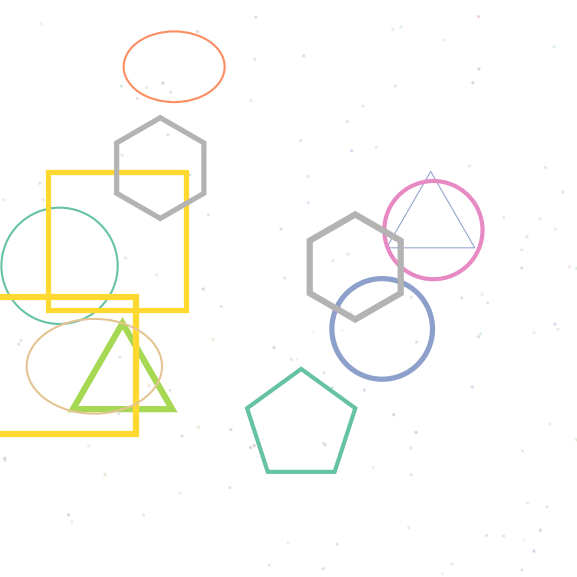[{"shape": "pentagon", "thickness": 2, "radius": 0.49, "center": [0.522, 0.262]}, {"shape": "circle", "thickness": 1, "radius": 0.5, "center": [0.103, 0.539]}, {"shape": "oval", "thickness": 1, "radius": 0.44, "center": [0.302, 0.884]}, {"shape": "circle", "thickness": 2.5, "radius": 0.44, "center": [0.662, 0.43]}, {"shape": "triangle", "thickness": 0.5, "radius": 0.44, "center": [0.746, 0.614]}, {"shape": "circle", "thickness": 2, "radius": 0.43, "center": [0.751, 0.601]}, {"shape": "triangle", "thickness": 3, "radius": 0.5, "center": [0.212, 0.34]}, {"shape": "square", "thickness": 2.5, "radius": 0.6, "center": [0.202, 0.582]}, {"shape": "square", "thickness": 3, "radius": 0.59, "center": [0.117, 0.366]}, {"shape": "oval", "thickness": 1, "radius": 0.59, "center": [0.163, 0.365]}, {"shape": "hexagon", "thickness": 2.5, "radius": 0.44, "center": [0.278, 0.708]}, {"shape": "hexagon", "thickness": 3, "radius": 0.45, "center": [0.615, 0.537]}]